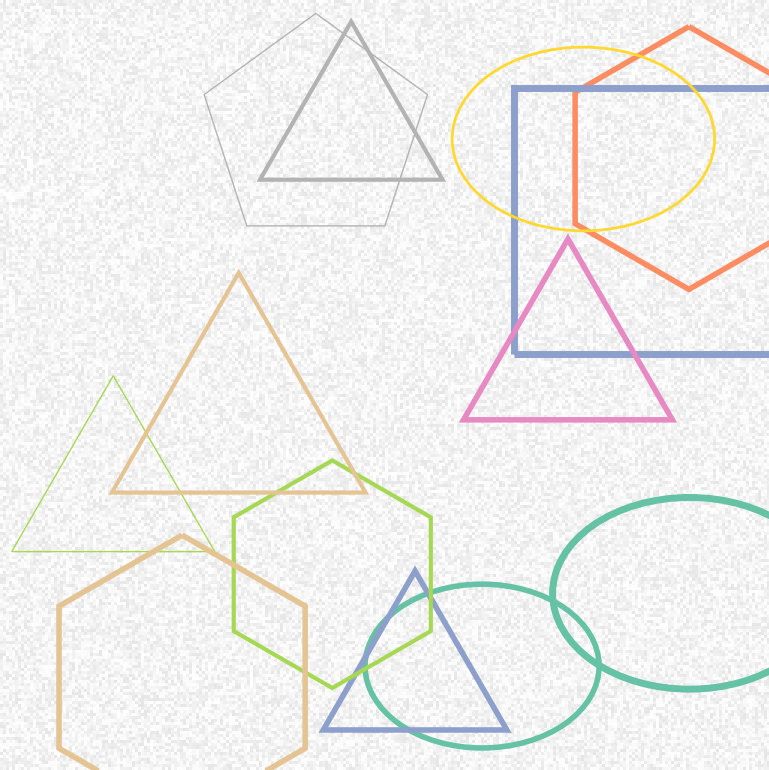[{"shape": "oval", "thickness": 2, "radius": 0.76, "center": [0.626, 0.135]}, {"shape": "oval", "thickness": 2.5, "radius": 0.89, "center": [0.895, 0.229]}, {"shape": "hexagon", "thickness": 2, "radius": 0.85, "center": [0.895, 0.795]}, {"shape": "square", "thickness": 2.5, "radius": 0.87, "center": [0.841, 0.713]}, {"shape": "triangle", "thickness": 2, "radius": 0.69, "center": [0.539, 0.121]}, {"shape": "triangle", "thickness": 2, "radius": 0.78, "center": [0.738, 0.533]}, {"shape": "triangle", "thickness": 0.5, "radius": 0.76, "center": [0.147, 0.36]}, {"shape": "hexagon", "thickness": 1.5, "radius": 0.74, "center": [0.432, 0.254]}, {"shape": "oval", "thickness": 1, "radius": 0.85, "center": [0.758, 0.82]}, {"shape": "hexagon", "thickness": 2, "radius": 0.92, "center": [0.236, 0.12]}, {"shape": "triangle", "thickness": 1.5, "radius": 0.95, "center": [0.31, 0.455]}, {"shape": "triangle", "thickness": 1.5, "radius": 0.68, "center": [0.456, 0.835]}, {"shape": "pentagon", "thickness": 0.5, "radius": 0.76, "center": [0.41, 0.83]}]